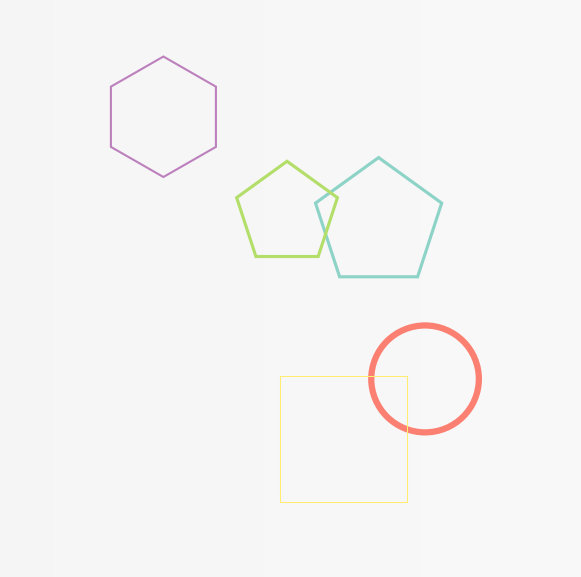[{"shape": "pentagon", "thickness": 1.5, "radius": 0.57, "center": [0.651, 0.612]}, {"shape": "circle", "thickness": 3, "radius": 0.46, "center": [0.731, 0.343]}, {"shape": "pentagon", "thickness": 1.5, "radius": 0.46, "center": [0.494, 0.629]}, {"shape": "hexagon", "thickness": 1, "radius": 0.52, "center": [0.281, 0.797]}, {"shape": "square", "thickness": 0.5, "radius": 0.54, "center": [0.591, 0.239]}]